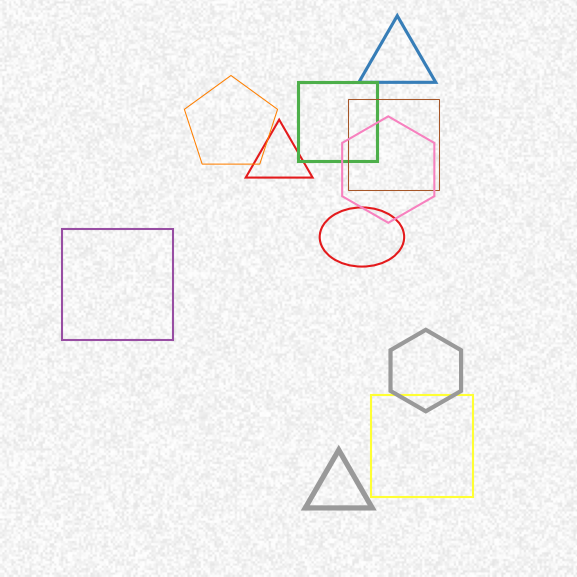[{"shape": "triangle", "thickness": 1, "radius": 0.33, "center": [0.483, 0.725]}, {"shape": "oval", "thickness": 1, "radius": 0.37, "center": [0.627, 0.589]}, {"shape": "triangle", "thickness": 1.5, "radius": 0.38, "center": [0.688, 0.895]}, {"shape": "square", "thickness": 1.5, "radius": 0.34, "center": [0.584, 0.789]}, {"shape": "square", "thickness": 1, "radius": 0.48, "center": [0.204, 0.506]}, {"shape": "pentagon", "thickness": 0.5, "radius": 0.42, "center": [0.4, 0.784]}, {"shape": "square", "thickness": 1, "radius": 0.44, "center": [0.731, 0.227]}, {"shape": "square", "thickness": 0.5, "radius": 0.39, "center": [0.681, 0.748]}, {"shape": "hexagon", "thickness": 1, "radius": 0.46, "center": [0.672, 0.706]}, {"shape": "hexagon", "thickness": 2, "radius": 0.35, "center": [0.737, 0.357]}, {"shape": "triangle", "thickness": 2.5, "radius": 0.33, "center": [0.587, 0.153]}]